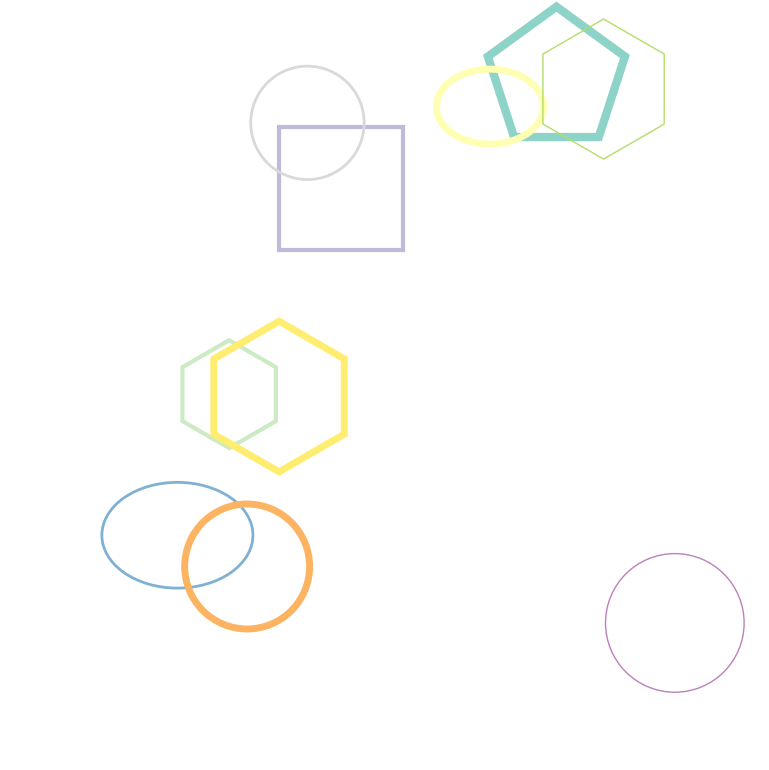[{"shape": "pentagon", "thickness": 3, "radius": 0.47, "center": [0.723, 0.898]}, {"shape": "oval", "thickness": 2.5, "radius": 0.35, "center": [0.636, 0.862]}, {"shape": "square", "thickness": 1.5, "radius": 0.4, "center": [0.443, 0.755]}, {"shape": "oval", "thickness": 1, "radius": 0.49, "center": [0.23, 0.305]}, {"shape": "circle", "thickness": 2.5, "radius": 0.41, "center": [0.321, 0.264]}, {"shape": "hexagon", "thickness": 0.5, "radius": 0.45, "center": [0.784, 0.884]}, {"shape": "circle", "thickness": 1, "radius": 0.37, "center": [0.399, 0.84]}, {"shape": "circle", "thickness": 0.5, "radius": 0.45, "center": [0.876, 0.191]}, {"shape": "hexagon", "thickness": 1.5, "radius": 0.35, "center": [0.298, 0.488]}, {"shape": "hexagon", "thickness": 2.5, "radius": 0.49, "center": [0.362, 0.485]}]